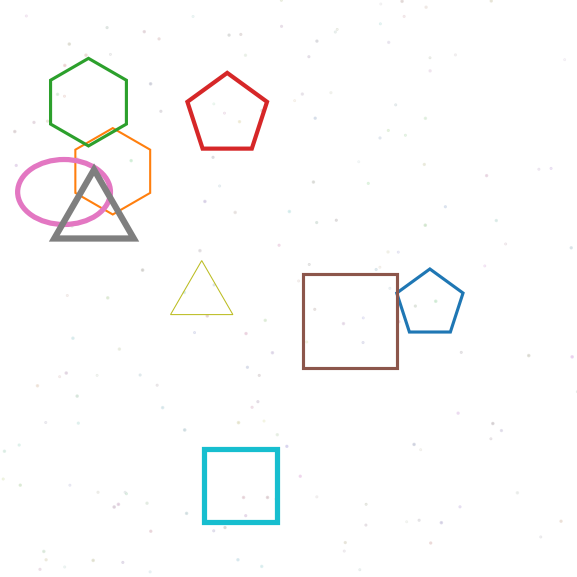[{"shape": "pentagon", "thickness": 1.5, "radius": 0.3, "center": [0.744, 0.473]}, {"shape": "hexagon", "thickness": 1, "radius": 0.37, "center": [0.195, 0.703]}, {"shape": "hexagon", "thickness": 1.5, "radius": 0.38, "center": [0.153, 0.822]}, {"shape": "pentagon", "thickness": 2, "radius": 0.36, "center": [0.393, 0.8]}, {"shape": "square", "thickness": 1.5, "radius": 0.41, "center": [0.607, 0.443]}, {"shape": "oval", "thickness": 2.5, "radius": 0.4, "center": [0.111, 0.667]}, {"shape": "triangle", "thickness": 3, "radius": 0.4, "center": [0.163, 0.626]}, {"shape": "triangle", "thickness": 0.5, "radius": 0.31, "center": [0.349, 0.486]}, {"shape": "square", "thickness": 2.5, "radius": 0.31, "center": [0.417, 0.158]}]